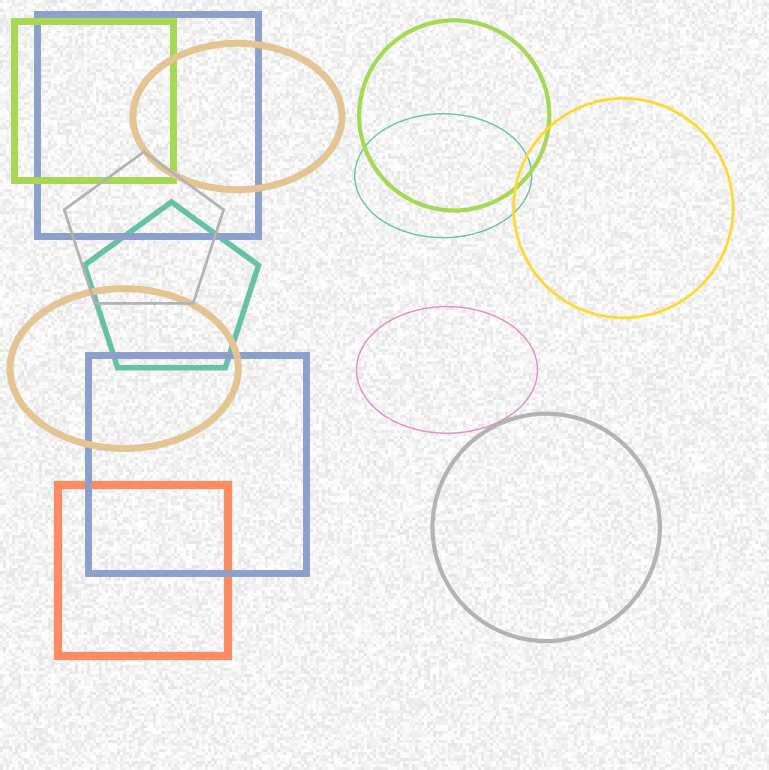[{"shape": "pentagon", "thickness": 2, "radius": 0.59, "center": [0.223, 0.619]}, {"shape": "oval", "thickness": 0.5, "radius": 0.57, "center": [0.576, 0.772]}, {"shape": "square", "thickness": 3, "radius": 0.55, "center": [0.186, 0.259]}, {"shape": "square", "thickness": 2.5, "radius": 0.72, "center": [0.192, 0.837]}, {"shape": "square", "thickness": 2.5, "radius": 0.71, "center": [0.256, 0.397]}, {"shape": "oval", "thickness": 0.5, "radius": 0.59, "center": [0.581, 0.52]}, {"shape": "circle", "thickness": 1.5, "radius": 0.62, "center": [0.59, 0.85]}, {"shape": "square", "thickness": 2.5, "radius": 0.51, "center": [0.121, 0.869]}, {"shape": "circle", "thickness": 1, "radius": 0.71, "center": [0.81, 0.73]}, {"shape": "oval", "thickness": 2.5, "radius": 0.68, "center": [0.308, 0.849]}, {"shape": "oval", "thickness": 2.5, "radius": 0.74, "center": [0.161, 0.521]}, {"shape": "circle", "thickness": 1.5, "radius": 0.74, "center": [0.709, 0.315]}, {"shape": "pentagon", "thickness": 1, "radius": 0.54, "center": [0.187, 0.694]}]